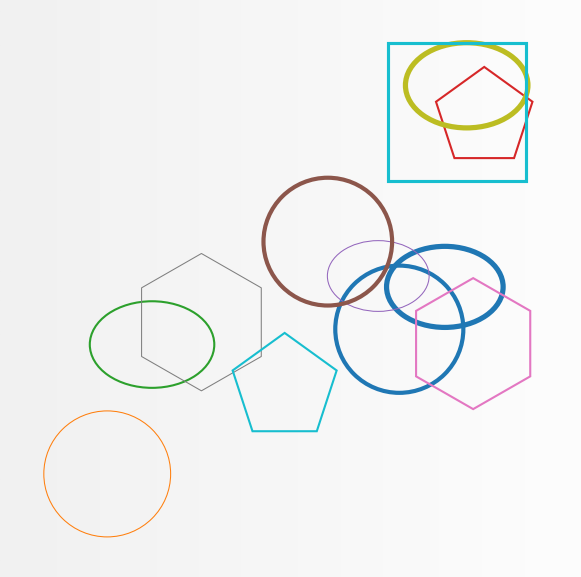[{"shape": "circle", "thickness": 2, "radius": 0.55, "center": [0.687, 0.429]}, {"shape": "oval", "thickness": 2.5, "radius": 0.5, "center": [0.765, 0.502]}, {"shape": "circle", "thickness": 0.5, "radius": 0.55, "center": [0.184, 0.179]}, {"shape": "oval", "thickness": 1, "radius": 0.54, "center": [0.262, 0.403]}, {"shape": "pentagon", "thickness": 1, "radius": 0.44, "center": [0.833, 0.796]}, {"shape": "oval", "thickness": 0.5, "radius": 0.44, "center": [0.651, 0.521]}, {"shape": "circle", "thickness": 2, "radius": 0.55, "center": [0.564, 0.581]}, {"shape": "hexagon", "thickness": 1, "radius": 0.57, "center": [0.814, 0.404]}, {"shape": "hexagon", "thickness": 0.5, "radius": 0.59, "center": [0.347, 0.441]}, {"shape": "oval", "thickness": 2.5, "radius": 0.53, "center": [0.803, 0.851]}, {"shape": "square", "thickness": 1.5, "radius": 0.6, "center": [0.786, 0.806]}, {"shape": "pentagon", "thickness": 1, "radius": 0.47, "center": [0.49, 0.329]}]